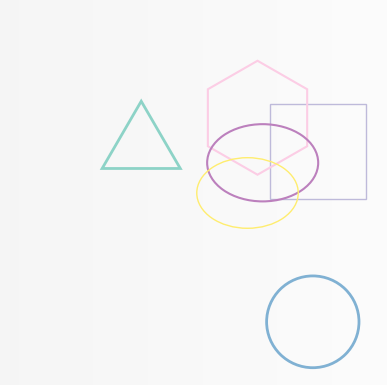[{"shape": "triangle", "thickness": 2, "radius": 0.58, "center": [0.364, 0.621]}, {"shape": "square", "thickness": 1, "radius": 0.62, "center": [0.821, 0.606]}, {"shape": "circle", "thickness": 2, "radius": 0.6, "center": [0.807, 0.164]}, {"shape": "hexagon", "thickness": 1.5, "radius": 0.74, "center": [0.665, 0.694]}, {"shape": "oval", "thickness": 1.5, "radius": 0.72, "center": [0.678, 0.577]}, {"shape": "oval", "thickness": 1, "radius": 0.65, "center": [0.639, 0.499]}]